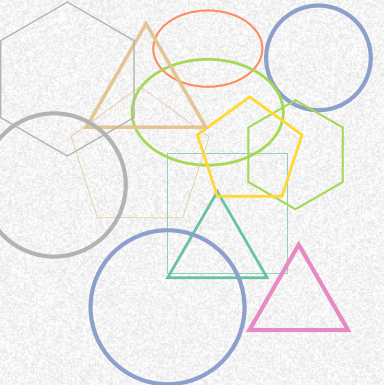[{"shape": "triangle", "thickness": 2, "radius": 0.75, "center": [0.565, 0.353]}, {"shape": "square", "thickness": 0.5, "radius": 0.78, "center": [0.589, 0.448]}, {"shape": "oval", "thickness": 1.5, "radius": 0.71, "center": [0.54, 0.874]}, {"shape": "circle", "thickness": 3, "radius": 1.0, "center": [0.435, 0.202]}, {"shape": "circle", "thickness": 3, "radius": 0.68, "center": [0.827, 0.85]}, {"shape": "triangle", "thickness": 3, "radius": 0.74, "center": [0.776, 0.217]}, {"shape": "hexagon", "thickness": 1.5, "radius": 0.71, "center": [0.768, 0.598]}, {"shape": "oval", "thickness": 2, "radius": 0.98, "center": [0.539, 0.708]}, {"shape": "pentagon", "thickness": 2, "radius": 0.71, "center": [0.649, 0.606]}, {"shape": "pentagon", "thickness": 0.5, "radius": 0.94, "center": [0.364, 0.587]}, {"shape": "triangle", "thickness": 2.5, "radius": 0.9, "center": [0.379, 0.759]}, {"shape": "circle", "thickness": 3, "radius": 0.93, "center": [0.141, 0.52]}, {"shape": "hexagon", "thickness": 1, "radius": 1.0, "center": [0.175, 0.795]}]